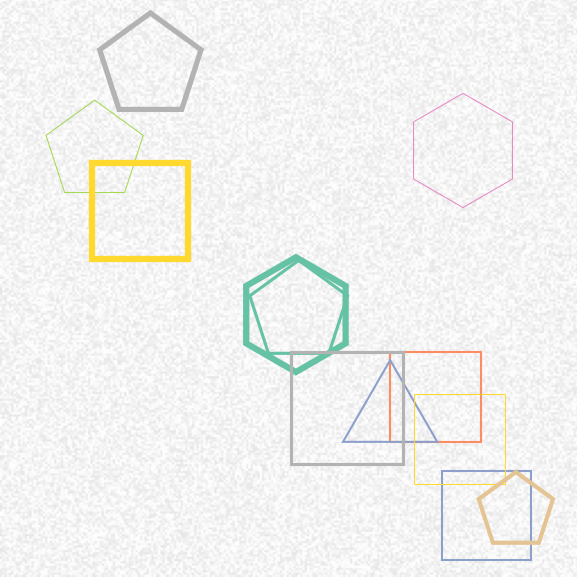[{"shape": "hexagon", "thickness": 3, "radius": 0.5, "center": [0.512, 0.454]}, {"shape": "pentagon", "thickness": 1.5, "radius": 0.45, "center": [0.517, 0.459]}, {"shape": "square", "thickness": 1, "radius": 0.39, "center": [0.754, 0.312]}, {"shape": "triangle", "thickness": 1, "radius": 0.47, "center": [0.676, 0.281]}, {"shape": "square", "thickness": 1, "radius": 0.38, "center": [0.842, 0.107]}, {"shape": "hexagon", "thickness": 0.5, "radius": 0.49, "center": [0.802, 0.739]}, {"shape": "pentagon", "thickness": 0.5, "radius": 0.44, "center": [0.164, 0.737]}, {"shape": "square", "thickness": 3, "radius": 0.41, "center": [0.242, 0.634]}, {"shape": "square", "thickness": 0.5, "radius": 0.39, "center": [0.796, 0.239]}, {"shape": "pentagon", "thickness": 2, "radius": 0.34, "center": [0.893, 0.114]}, {"shape": "square", "thickness": 1.5, "radius": 0.48, "center": [0.6, 0.293]}, {"shape": "pentagon", "thickness": 2.5, "radius": 0.46, "center": [0.26, 0.884]}]